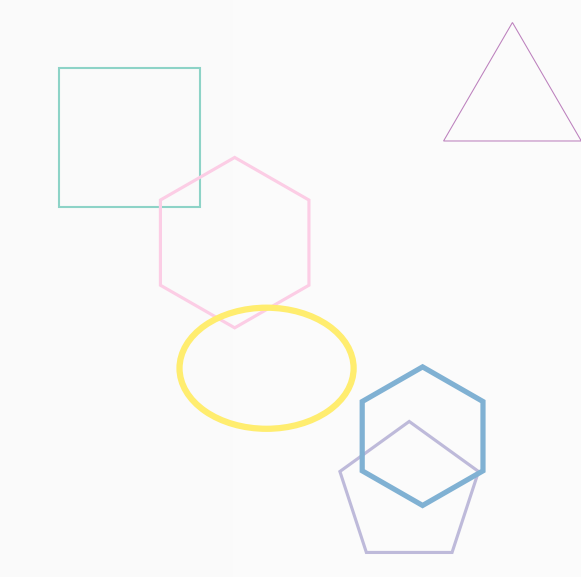[{"shape": "square", "thickness": 1, "radius": 0.6, "center": [0.223, 0.761]}, {"shape": "pentagon", "thickness": 1.5, "radius": 0.63, "center": [0.704, 0.144]}, {"shape": "hexagon", "thickness": 2.5, "radius": 0.6, "center": [0.727, 0.244]}, {"shape": "hexagon", "thickness": 1.5, "radius": 0.74, "center": [0.404, 0.579]}, {"shape": "triangle", "thickness": 0.5, "radius": 0.68, "center": [0.882, 0.823]}, {"shape": "oval", "thickness": 3, "radius": 0.75, "center": [0.459, 0.361]}]